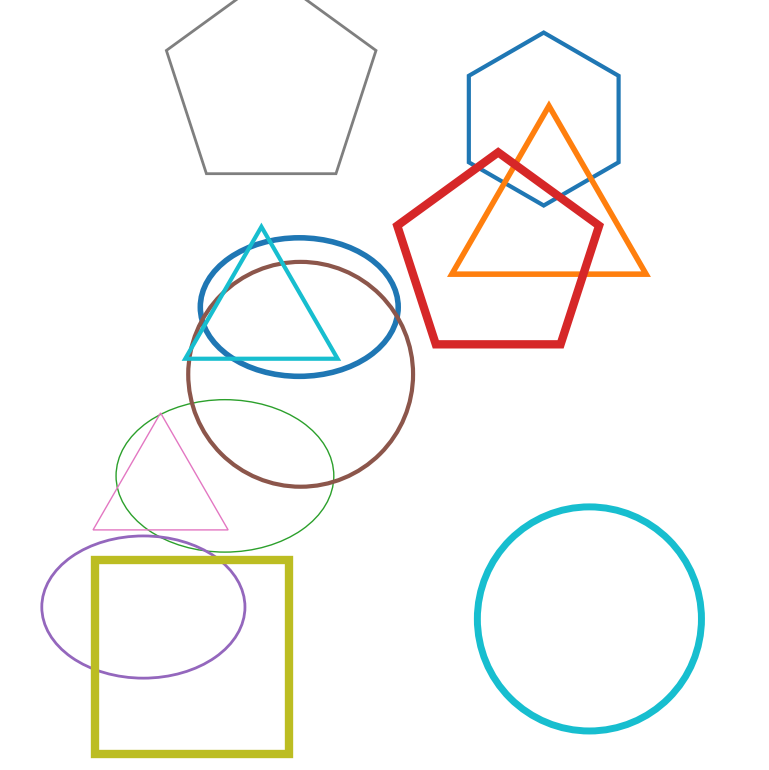[{"shape": "oval", "thickness": 2, "radius": 0.64, "center": [0.389, 0.601]}, {"shape": "hexagon", "thickness": 1.5, "radius": 0.56, "center": [0.706, 0.845]}, {"shape": "triangle", "thickness": 2, "radius": 0.73, "center": [0.713, 0.717]}, {"shape": "oval", "thickness": 0.5, "radius": 0.71, "center": [0.292, 0.382]}, {"shape": "pentagon", "thickness": 3, "radius": 0.69, "center": [0.647, 0.664]}, {"shape": "oval", "thickness": 1, "radius": 0.66, "center": [0.186, 0.212]}, {"shape": "circle", "thickness": 1.5, "radius": 0.73, "center": [0.39, 0.514]}, {"shape": "triangle", "thickness": 0.5, "radius": 0.51, "center": [0.209, 0.362]}, {"shape": "pentagon", "thickness": 1, "radius": 0.72, "center": [0.352, 0.89]}, {"shape": "square", "thickness": 3, "radius": 0.63, "center": [0.25, 0.147]}, {"shape": "triangle", "thickness": 1.5, "radius": 0.57, "center": [0.34, 0.591]}, {"shape": "circle", "thickness": 2.5, "radius": 0.73, "center": [0.765, 0.196]}]